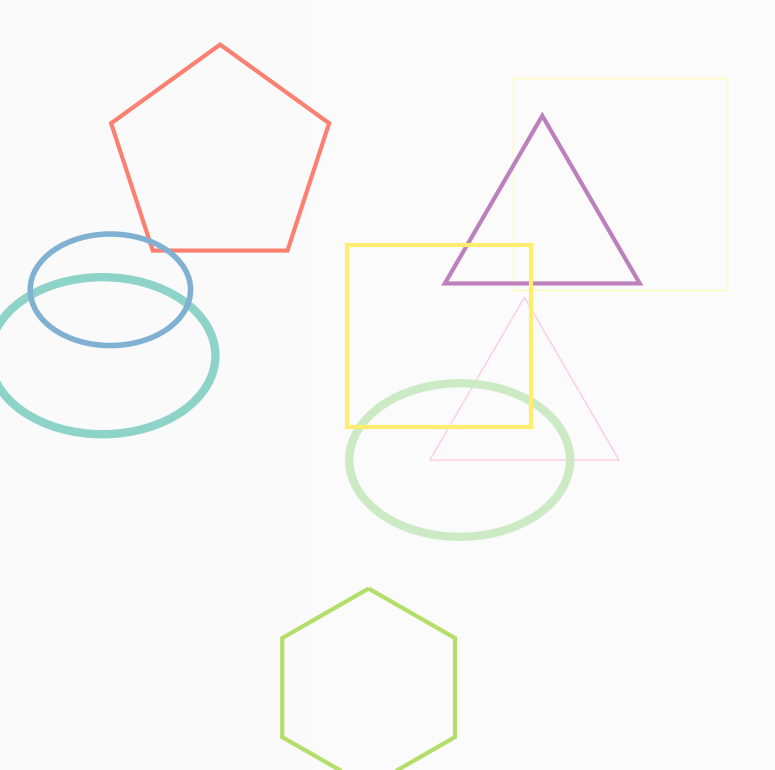[{"shape": "oval", "thickness": 3, "radius": 0.73, "center": [0.132, 0.538]}, {"shape": "square", "thickness": 0.5, "radius": 0.69, "center": [0.8, 0.761]}, {"shape": "pentagon", "thickness": 1.5, "radius": 0.74, "center": [0.284, 0.794]}, {"shape": "oval", "thickness": 2, "radius": 0.52, "center": [0.142, 0.624]}, {"shape": "hexagon", "thickness": 1.5, "radius": 0.64, "center": [0.476, 0.107]}, {"shape": "triangle", "thickness": 0.5, "radius": 0.7, "center": [0.677, 0.473]}, {"shape": "triangle", "thickness": 1.5, "radius": 0.73, "center": [0.7, 0.704]}, {"shape": "oval", "thickness": 3, "radius": 0.71, "center": [0.593, 0.403]}, {"shape": "square", "thickness": 1.5, "radius": 0.59, "center": [0.567, 0.564]}]